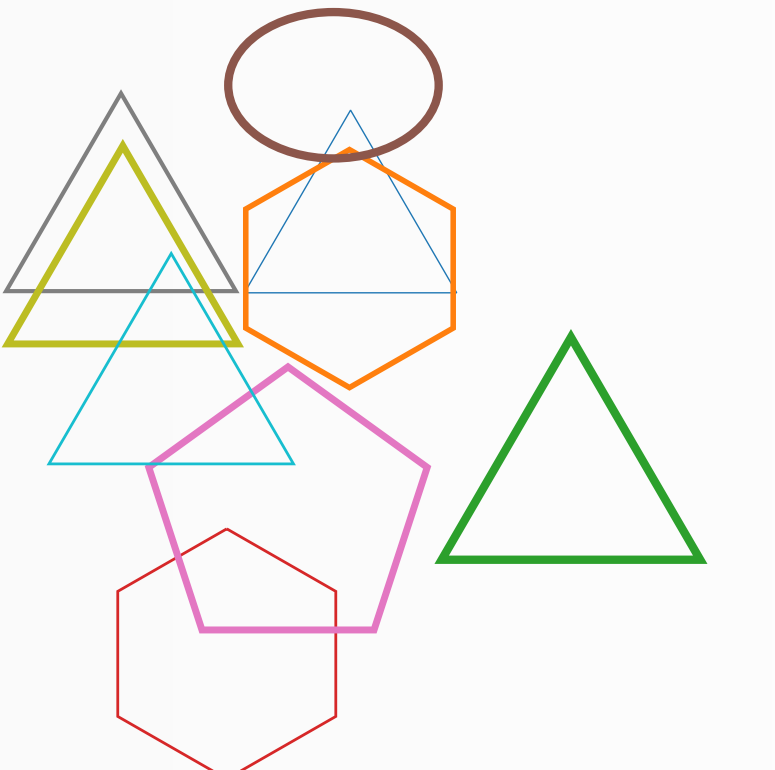[{"shape": "triangle", "thickness": 0.5, "radius": 0.79, "center": [0.452, 0.699]}, {"shape": "hexagon", "thickness": 2, "radius": 0.77, "center": [0.451, 0.651]}, {"shape": "triangle", "thickness": 3, "radius": 0.96, "center": [0.737, 0.369]}, {"shape": "hexagon", "thickness": 1, "radius": 0.81, "center": [0.293, 0.151]}, {"shape": "oval", "thickness": 3, "radius": 0.68, "center": [0.43, 0.889]}, {"shape": "pentagon", "thickness": 2.5, "radius": 0.94, "center": [0.372, 0.335]}, {"shape": "triangle", "thickness": 1.5, "radius": 0.86, "center": [0.156, 0.708]}, {"shape": "triangle", "thickness": 2.5, "radius": 0.86, "center": [0.158, 0.639]}, {"shape": "triangle", "thickness": 1, "radius": 0.91, "center": [0.221, 0.489]}]